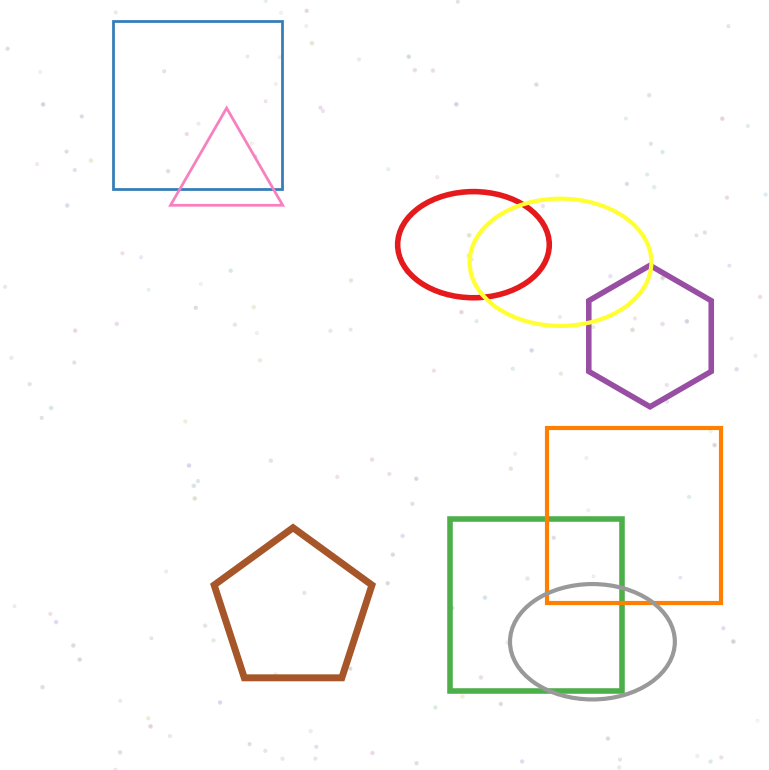[{"shape": "oval", "thickness": 2, "radius": 0.49, "center": [0.615, 0.682]}, {"shape": "square", "thickness": 1, "radius": 0.55, "center": [0.256, 0.864]}, {"shape": "square", "thickness": 2, "radius": 0.56, "center": [0.697, 0.214]}, {"shape": "hexagon", "thickness": 2, "radius": 0.46, "center": [0.844, 0.564]}, {"shape": "square", "thickness": 1.5, "radius": 0.57, "center": [0.824, 0.331]}, {"shape": "oval", "thickness": 1.5, "radius": 0.59, "center": [0.728, 0.659]}, {"shape": "pentagon", "thickness": 2.5, "radius": 0.54, "center": [0.381, 0.207]}, {"shape": "triangle", "thickness": 1, "radius": 0.42, "center": [0.294, 0.775]}, {"shape": "oval", "thickness": 1.5, "radius": 0.54, "center": [0.769, 0.167]}]